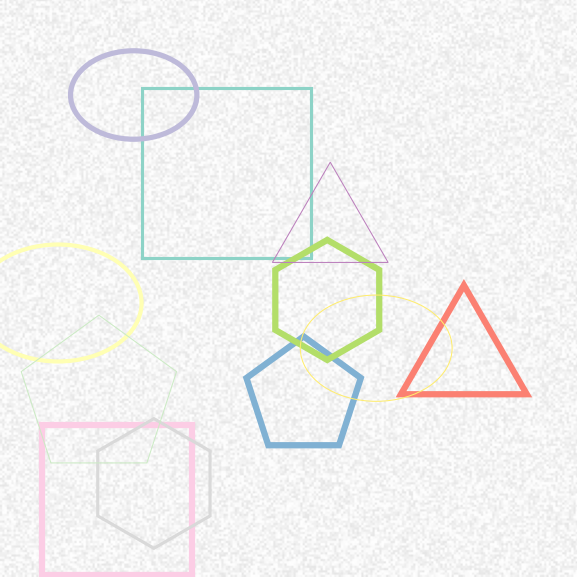[{"shape": "square", "thickness": 1.5, "radius": 0.73, "center": [0.392, 0.7]}, {"shape": "oval", "thickness": 2, "radius": 0.72, "center": [0.1, 0.474]}, {"shape": "oval", "thickness": 2.5, "radius": 0.55, "center": [0.232, 0.835]}, {"shape": "triangle", "thickness": 3, "radius": 0.63, "center": [0.803, 0.379]}, {"shape": "pentagon", "thickness": 3, "radius": 0.52, "center": [0.526, 0.312]}, {"shape": "hexagon", "thickness": 3, "radius": 0.52, "center": [0.567, 0.48]}, {"shape": "square", "thickness": 3, "radius": 0.65, "center": [0.203, 0.133]}, {"shape": "hexagon", "thickness": 1.5, "radius": 0.56, "center": [0.266, 0.162]}, {"shape": "triangle", "thickness": 0.5, "radius": 0.58, "center": [0.572, 0.603]}, {"shape": "pentagon", "thickness": 0.5, "radius": 0.71, "center": [0.171, 0.312]}, {"shape": "oval", "thickness": 0.5, "radius": 0.66, "center": [0.651, 0.396]}]